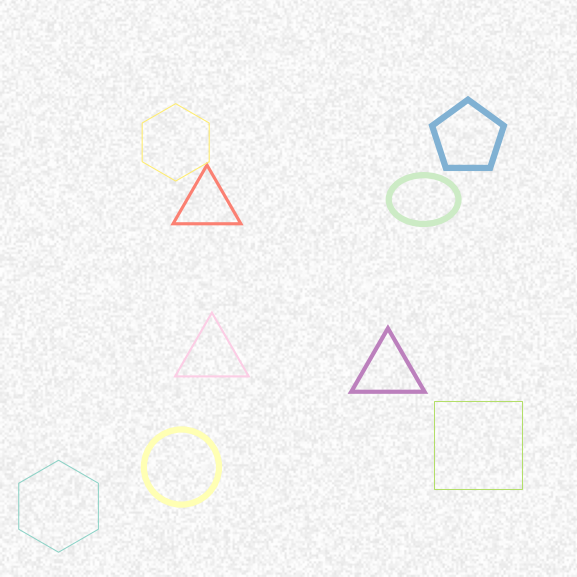[{"shape": "hexagon", "thickness": 0.5, "radius": 0.4, "center": [0.101, 0.123]}, {"shape": "circle", "thickness": 3, "radius": 0.33, "center": [0.314, 0.19]}, {"shape": "triangle", "thickness": 1.5, "radius": 0.34, "center": [0.358, 0.646]}, {"shape": "pentagon", "thickness": 3, "radius": 0.33, "center": [0.81, 0.761]}, {"shape": "square", "thickness": 0.5, "radius": 0.38, "center": [0.827, 0.229]}, {"shape": "triangle", "thickness": 1, "radius": 0.37, "center": [0.367, 0.384]}, {"shape": "triangle", "thickness": 2, "radius": 0.37, "center": [0.672, 0.357]}, {"shape": "oval", "thickness": 3, "radius": 0.3, "center": [0.734, 0.654]}, {"shape": "hexagon", "thickness": 0.5, "radius": 0.34, "center": [0.304, 0.753]}]